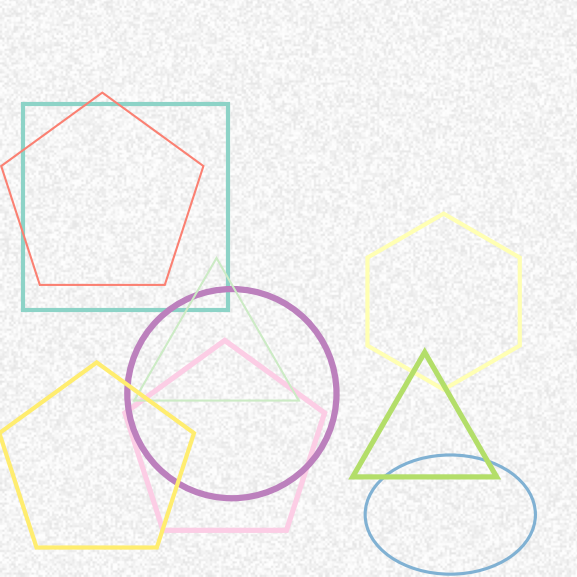[{"shape": "square", "thickness": 2, "radius": 0.89, "center": [0.217, 0.641]}, {"shape": "hexagon", "thickness": 2, "radius": 0.76, "center": [0.768, 0.477]}, {"shape": "pentagon", "thickness": 1, "radius": 0.92, "center": [0.177, 0.655]}, {"shape": "oval", "thickness": 1.5, "radius": 0.74, "center": [0.78, 0.108]}, {"shape": "triangle", "thickness": 2.5, "radius": 0.72, "center": [0.735, 0.245]}, {"shape": "pentagon", "thickness": 2.5, "radius": 0.91, "center": [0.389, 0.228]}, {"shape": "circle", "thickness": 3, "radius": 0.91, "center": [0.402, 0.317]}, {"shape": "triangle", "thickness": 1, "radius": 0.82, "center": [0.375, 0.388]}, {"shape": "pentagon", "thickness": 2, "radius": 0.89, "center": [0.167, 0.194]}]